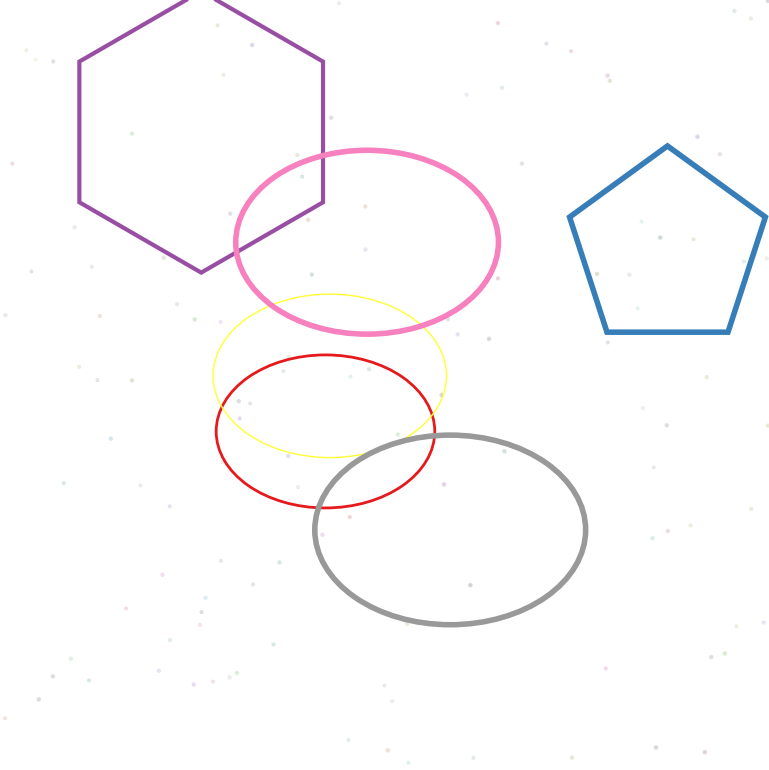[{"shape": "oval", "thickness": 1, "radius": 0.71, "center": [0.423, 0.44]}, {"shape": "pentagon", "thickness": 2, "radius": 0.67, "center": [0.867, 0.677]}, {"shape": "hexagon", "thickness": 1.5, "radius": 0.91, "center": [0.261, 0.829]}, {"shape": "oval", "thickness": 0.5, "radius": 0.76, "center": [0.428, 0.512]}, {"shape": "oval", "thickness": 2, "radius": 0.85, "center": [0.477, 0.685]}, {"shape": "oval", "thickness": 2, "radius": 0.88, "center": [0.585, 0.312]}]